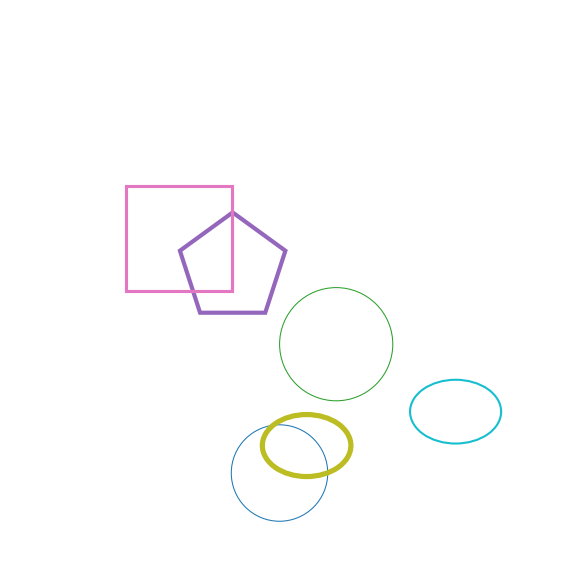[{"shape": "circle", "thickness": 0.5, "radius": 0.42, "center": [0.484, 0.18]}, {"shape": "circle", "thickness": 0.5, "radius": 0.49, "center": [0.582, 0.403]}, {"shape": "pentagon", "thickness": 2, "radius": 0.48, "center": [0.403, 0.535]}, {"shape": "square", "thickness": 1.5, "radius": 0.46, "center": [0.31, 0.586]}, {"shape": "oval", "thickness": 2.5, "radius": 0.38, "center": [0.531, 0.228]}, {"shape": "oval", "thickness": 1, "radius": 0.39, "center": [0.789, 0.286]}]